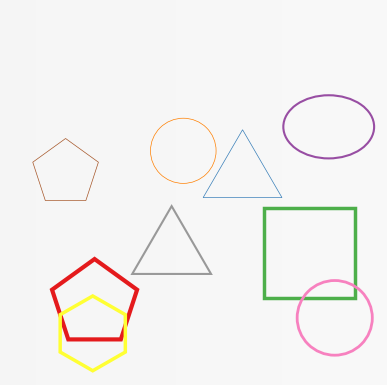[{"shape": "pentagon", "thickness": 3, "radius": 0.58, "center": [0.244, 0.212]}, {"shape": "triangle", "thickness": 0.5, "radius": 0.59, "center": [0.626, 0.546]}, {"shape": "square", "thickness": 2.5, "radius": 0.58, "center": [0.799, 0.343]}, {"shape": "oval", "thickness": 1.5, "radius": 0.59, "center": [0.848, 0.671]}, {"shape": "circle", "thickness": 0.5, "radius": 0.42, "center": [0.473, 0.608]}, {"shape": "hexagon", "thickness": 2.5, "radius": 0.49, "center": [0.239, 0.134]}, {"shape": "pentagon", "thickness": 0.5, "radius": 0.45, "center": [0.169, 0.551]}, {"shape": "circle", "thickness": 2, "radius": 0.48, "center": [0.864, 0.174]}, {"shape": "triangle", "thickness": 1.5, "radius": 0.59, "center": [0.443, 0.347]}]